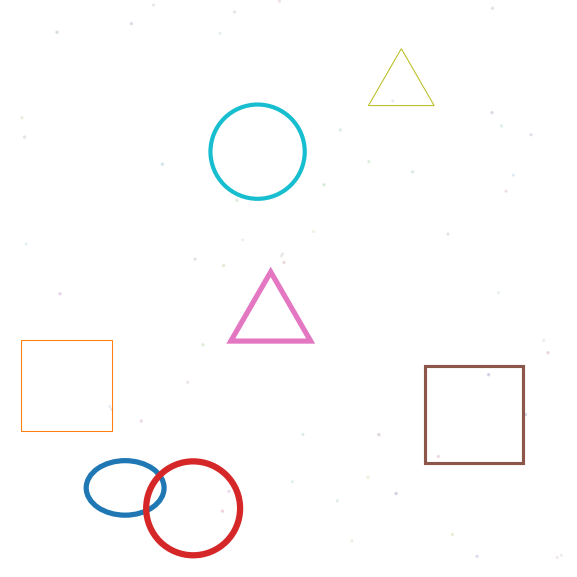[{"shape": "oval", "thickness": 2.5, "radius": 0.34, "center": [0.217, 0.154]}, {"shape": "square", "thickness": 0.5, "radius": 0.39, "center": [0.115, 0.332]}, {"shape": "circle", "thickness": 3, "radius": 0.41, "center": [0.334, 0.119]}, {"shape": "square", "thickness": 1.5, "radius": 0.42, "center": [0.82, 0.281]}, {"shape": "triangle", "thickness": 2.5, "radius": 0.4, "center": [0.469, 0.448]}, {"shape": "triangle", "thickness": 0.5, "radius": 0.33, "center": [0.695, 0.849]}, {"shape": "circle", "thickness": 2, "radius": 0.41, "center": [0.446, 0.736]}]